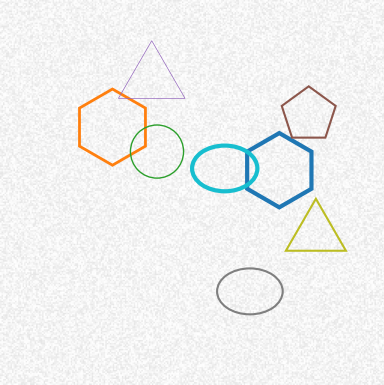[{"shape": "hexagon", "thickness": 3, "radius": 0.48, "center": [0.725, 0.558]}, {"shape": "hexagon", "thickness": 2, "radius": 0.49, "center": [0.292, 0.67]}, {"shape": "circle", "thickness": 1, "radius": 0.34, "center": [0.408, 0.606]}, {"shape": "triangle", "thickness": 0.5, "radius": 0.5, "center": [0.394, 0.794]}, {"shape": "pentagon", "thickness": 1.5, "radius": 0.37, "center": [0.802, 0.702]}, {"shape": "oval", "thickness": 1.5, "radius": 0.43, "center": [0.649, 0.243]}, {"shape": "triangle", "thickness": 1.5, "radius": 0.45, "center": [0.82, 0.394]}, {"shape": "oval", "thickness": 3, "radius": 0.42, "center": [0.584, 0.563]}]